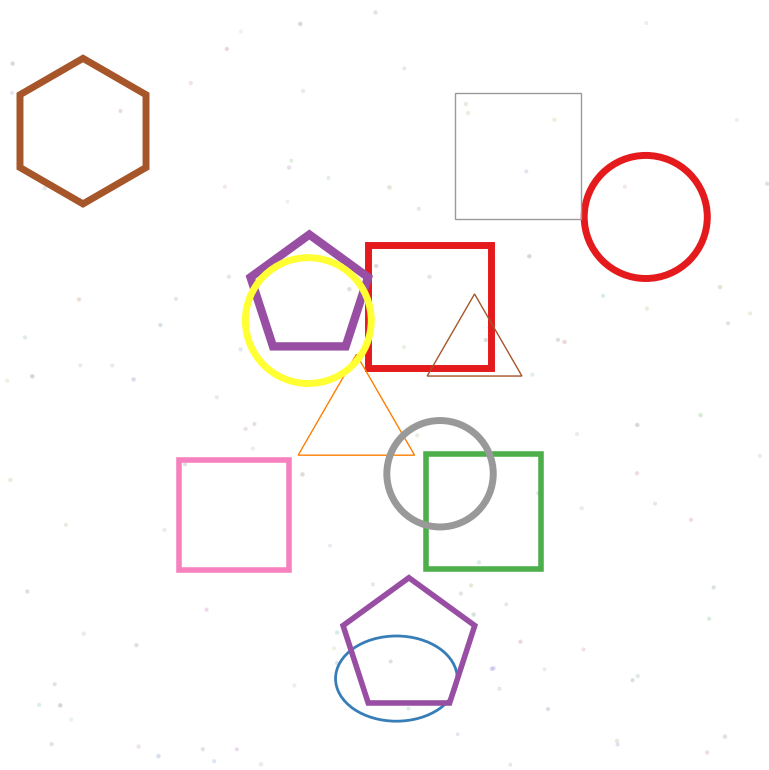[{"shape": "square", "thickness": 2.5, "radius": 0.4, "center": [0.558, 0.602]}, {"shape": "circle", "thickness": 2.5, "radius": 0.4, "center": [0.839, 0.718]}, {"shape": "oval", "thickness": 1, "radius": 0.4, "center": [0.515, 0.119]}, {"shape": "square", "thickness": 2, "radius": 0.37, "center": [0.628, 0.336]}, {"shape": "pentagon", "thickness": 3, "radius": 0.4, "center": [0.402, 0.615]}, {"shape": "pentagon", "thickness": 2, "radius": 0.45, "center": [0.531, 0.16]}, {"shape": "triangle", "thickness": 0.5, "radius": 0.44, "center": [0.463, 0.452]}, {"shape": "circle", "thickness": 2.5, "radius": 0.41, "center": [0.4, 0.584]}, {"shape": "hexagon", "thickness": 2.5, "radius": 0.47, "center": [0.108, 0.83]}, {"shape": "triangle", "thickness": 0.5, "radius": 0.36, "center": [0.616, 0.547]}, {"shape": "square", "thickness": 2, "radius": 0.36, "center": [0.304, 0.331]}, {"shape": "square", "thickness": 0.5, "radius": 0.41, "center": [0.673, 0.798]}, {"shape": "circle", "thickness": 2.5, "radius": 0.35, "center": [0.571, 0.385]}]